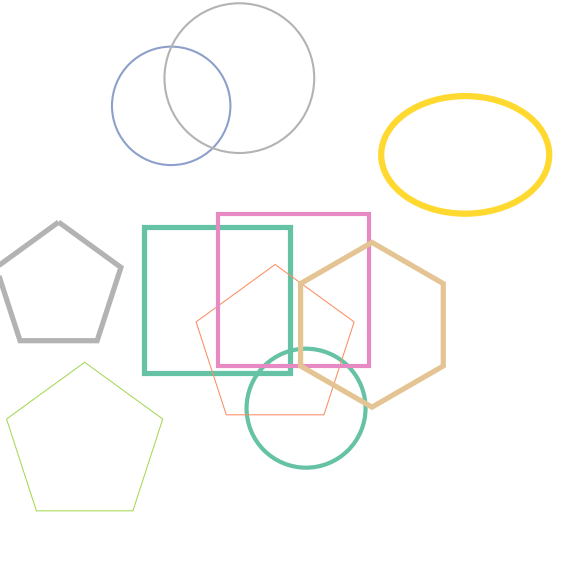[{"shape": "circle", "thickness": 2, "radius": 0.52, "center": [0.53, 0.292]}, {"shape": "square", "thickness": 2.5, "radius": 0.63, "center": [0.375, 0.479]}, {"shape": "pentagon", "thickness": 0.5, "radius": 0.72, "center": [0.476, 0.397]}, {"shape": "circle", "thickness": 1, "radius": 0.51, "center": [0.296, 0.816]}, {"shape": "square", "thickness": 2, "radius": 0.66, "center": [0.508, 0.497]}, {"shape": "pentagon", "thickness": 0.5, "radius": 0.71, "center": [0.147, 0.23]}, {"shape": "oval", "thickness": 3, "radius": 0.73, "center": [0.806, 0.731]}, {"shape": "hexagon", "thickness": 2.5, "radius": 0.71, "center": [0.644, 0.437]}, {"shape": "pentagon", "thickness": 2.5, "radius": 0.57, "center": [0.101, 0.501]}, {"shape": "circle", "thickness": 1, "radius": 0.65, "center": [0.414, 0.864]}]